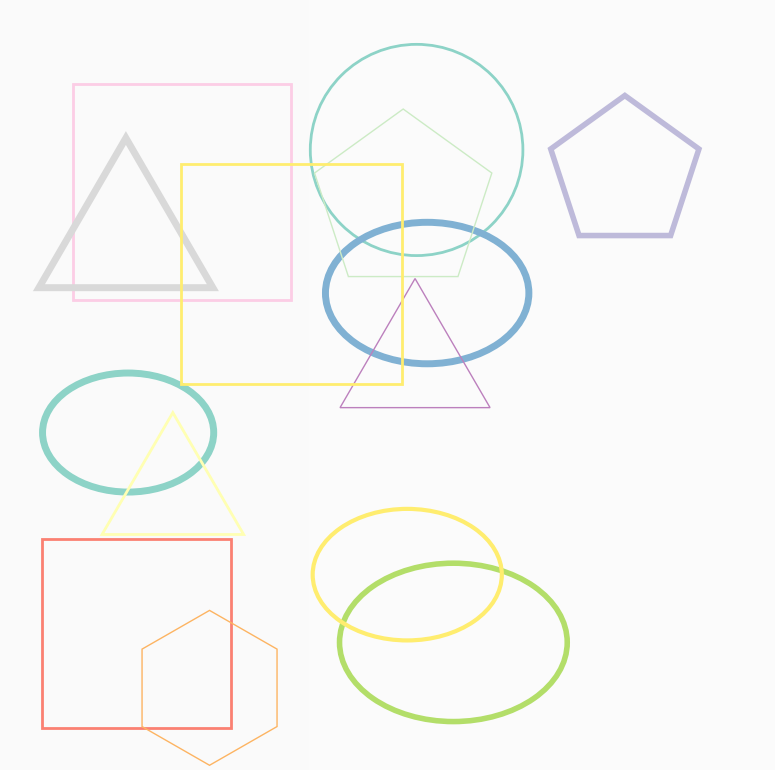[{"shape": "circle", "thickness": 1, "radius": 0.69, "center": [0.538, 0.805]}, {"shape": "oval", "thickness": 2.5, "radius": 0.55, "center": [0.165, 0.438]}, {"shape": "triangle", "thickness": 1, "radius": 0.53, "center": [0.223, 0.359]}, {"shape": "pentagon", "thickness": 2, "radius": 0.5, "center": [0.806, 0.775]}, {"shape": "square", "thickness": 1, "radius": 0.61, "center": [0.176, 0.177]}, {"shape": "oval", "thickness": 2.5, "radius": 0.66, "center": [0.551, 0.619]}, {"shape": "hexagon", "thickness": 0.5, "radius": 0.5, "center": [0.27, 0.107]}, {"shape": "oval", "thickness": 2, "radius": 0.73, "center": [0.585, 0.166]}, {"shape": "square", "thickness": 1, "radius": 0.7, "center": [0.235, 0.751]}, {"shape": "triangle", "thickness": 2.5, "radius": 0.65, "center": [0.162, 0.691]}, {"shape": "triangle", "thickness": 0.5, "radius": 0.56, "center": [0.536, 0.526]}, {"shape": "pentagon", "thickness": 0.5, "radius": 0.6, "center": [0.52, 0.738]}, {"shape": "square", "thickness": 1, "radius": 0.71, "center": [0.376, 0.644]}, {"shape": "oval", "thickness": 1.5, "radius": 0.61, "center": [0.525, 0.254]}]